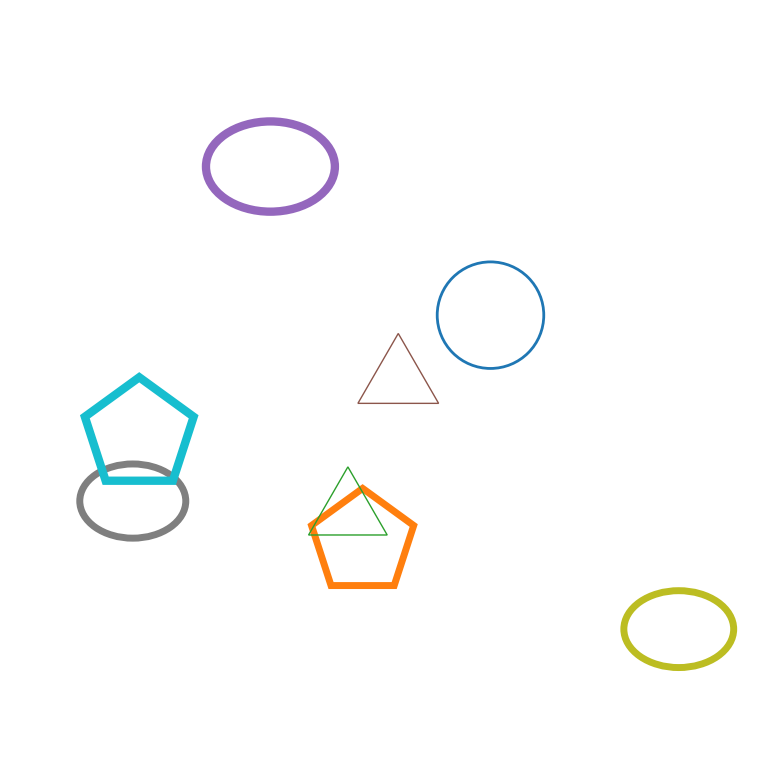[{"shape": "circle", "thickness": 1, "radius": 0.35, "center": [0.637, 0.591]}, {"shape": "pentagon", "thickness": 2.5, "radius": 0.35, "center": [0.471, 0.296]}, {"shape": "triangle", "thickness": 0.5, "radius": 0.29, "center": [0.452, 0.335]}, {"shape": "oval", "thickness": 3, "radius": 0.42, "center": [0.351, 0.784]}, {"shape": "triangle", "thickness": 0.5, "radius": 0.3, "center": [0.517, 0.506]}, {"shape": "oval", "thickness": 2.5, "radius": 0.34, "center": [0.172, 0.349]}, {"shape": "oval", "thickness": 2.5, "radius": 0.36, "center": [0.882, 0.183]}, {"shape": "pentagon", "thickness": 3, "radius": 0.37, "center": [0.181, 0.436]}]